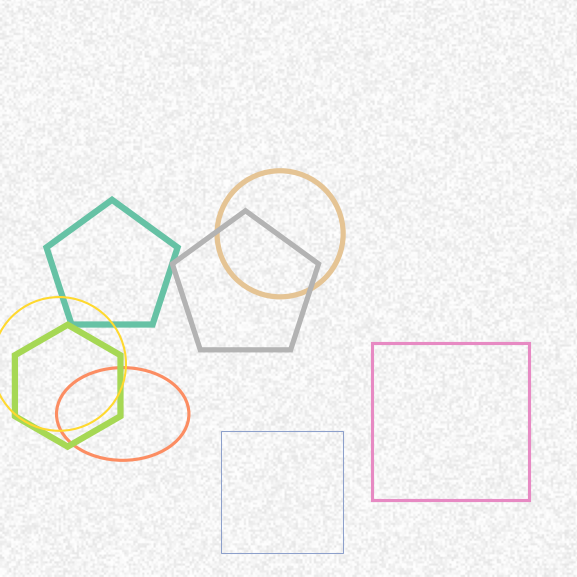[{"shape": "pentagon", "thickness": 3, "radius": 0.6, "center": [0.194, 0.534]}, {"shape": "oval", "thickness": 1.5, "radius": 0.57, "center": [0.212, 0.282]}, {"shape": "square", "thickness": 0.5, "radius": 0.53, "center": [0.488, 0.148]}, {"shape": "square", "thickness": 1.5, "radius": 0.68, "center": [0.78, 0.27]}, {"shape": "hexagon", "thickness": 3, "radius": 0.53, "center": [0.117, 0.331]}, {"shape": "circle", "thickness": 1, "radius": 0.58, "center": [0.102, 0.369]}, {"shape": "circle", "thickness": 2.5, "radius": 0.55, "center": [0.485, 0.594]}, {"shape": "pentagon", "thickness": 2.5, "radius": 0.67, "center": [0.425, 0.501]}]